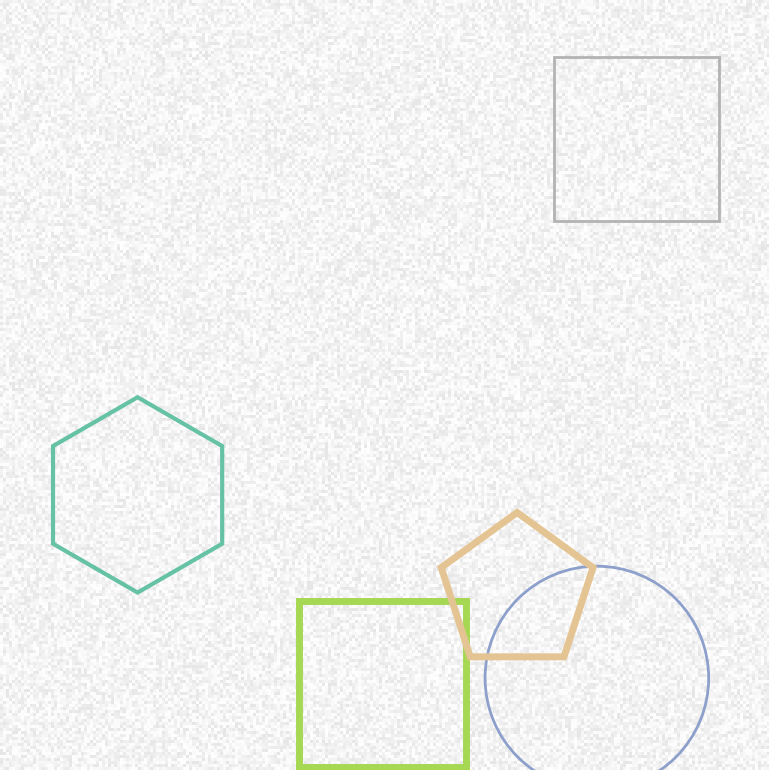[{"shape": "hexagon", "thickness": 1.5, "radius": 0.63, "center": [0.179, 0.357]}, {"shape": "circle", "thickness": 1, "radius": 0.73, "center": [0.775, 0.119]}, {"shape": "square", "thickness": 2.5, "radius": 0.54, "center": [0.497, 0.112]}, {"shape": "pentagon", "thickness": 2.5, "radius": 0.52, "center": [0.672, 0.231]}, {"shape": "square", "thickness": 1, "radius": 0.53, "center": [0.827, 0.82]}]